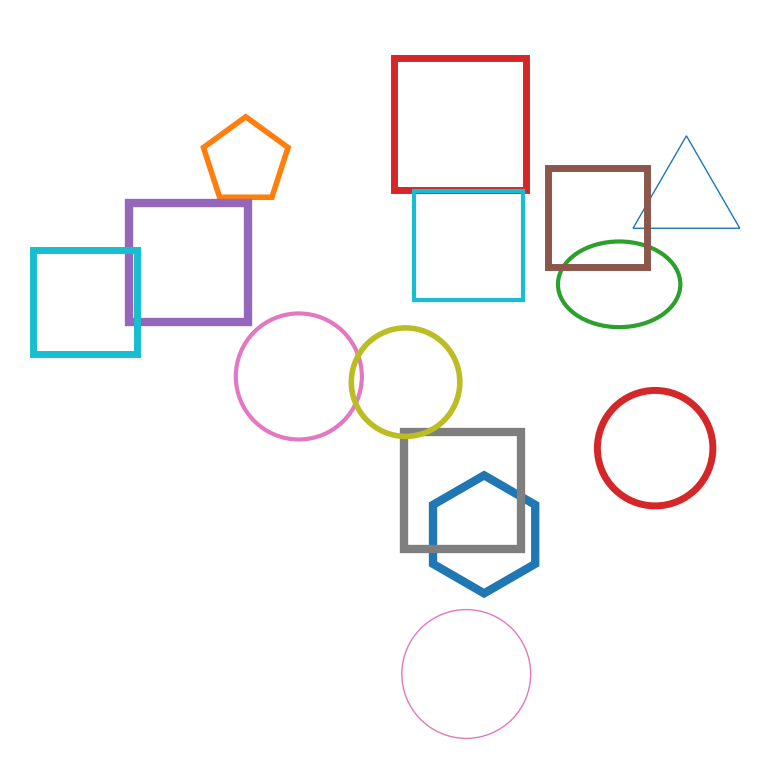[{"shape": "triangle", "thickness": 0.5, "radius": 0.4, "center": [0.891, 0.744]}, {"shape": "hexagon", "thickness": 3, "radius": 0.38, "center": [0.629, 0.306]}, {"shape": "pentagon", "thickness": 2, "radius": 0.29, "center": [0.319, 0.791]}, {"shape": "oval", "thickness": 1.5, "radius": 0.4, "center": [0.804, 0.631]}, {"shape": "square", "thickness": 2.5, "radius": 0.43, "center": [0.597, 0.839]}, {"shape": "circle", "thickness": 2.5, "radius": 0.37, "center": [0.851, 0.418]}, {"shape": "square", "thickness": 3, "radius": 0.39, "center": [0.244, 0.659]}, {"shape": "square", "thickness": 2.5, "radius": 0.32, "center": [0.776, 0.718]}, {"shape": "circle", "thickness": 0.5, "radius": 0.42, "center": [0.606, 0.125]}, {"shape": "circle", "thickness": 1.5, "radius": 0.41, "center": [0.388, 0.511]}, {"shape": "square", "thickness": 3, "radius": 0.38, "center": [0.601, 0.363]}, {"shape": "circle", "thickness": 2, "radius": 0.35, "center": [0.527, 0.504]}, {"shape": "square", "thickness": 2.5, "radius": 0.34, "center": [0.11, 0.608]}, {"shape": "square", "thickness": 1.5, "radius": 0.35, "center": [0.609, 0.681]}]